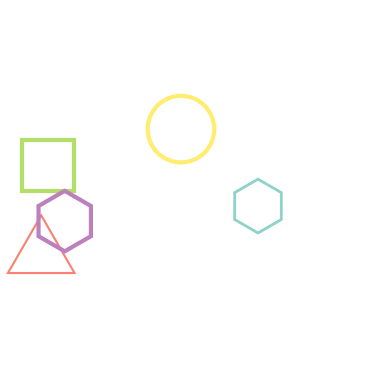[{"shape": "hexagon", "thickness": 2, "radius": 0.35, "center": [0.67, 0.465]}, {"shape": "triangle", "thickness": 1.5, "radius": 0.5, "center": [0.107, 0.341]}, {"shape": "square", "thickness": 3, "radius": 0.34, "center": [0.124, 0.57]}, {"shape": "hexagon", "thickness": 3, "radius": 0.39, "center": [0.168, 0.426]}, {"shape": "circle", "thickness": 3, "radius": 0.43, "center": [0.47, 0.665]}]